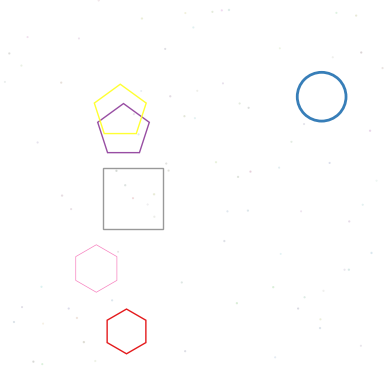[{"shape": "hexagon", "thickness": 1, "radius": 0.29, "center": [0.329, 0.139]}, {"shape": "circle", "thickness": 2, "radius": 0.32, "center": [0.835, 0.749]}, {"shape": "pentagon", "thickness": 1, "radius": 0.35, "center": [0.321, 0.661]}, {"shape": "pentagon", "thickness": 1, "radius": 0.35, "center": [0.312, 0.71]}, {"shape": "hexagon", "thickness": 0.5, "radius": 0.31, "center": [0.25, 0.303]}, {"shape": "square", "thickness": 1, "radius": 0.39, "center": [0.345, 0.484]}]